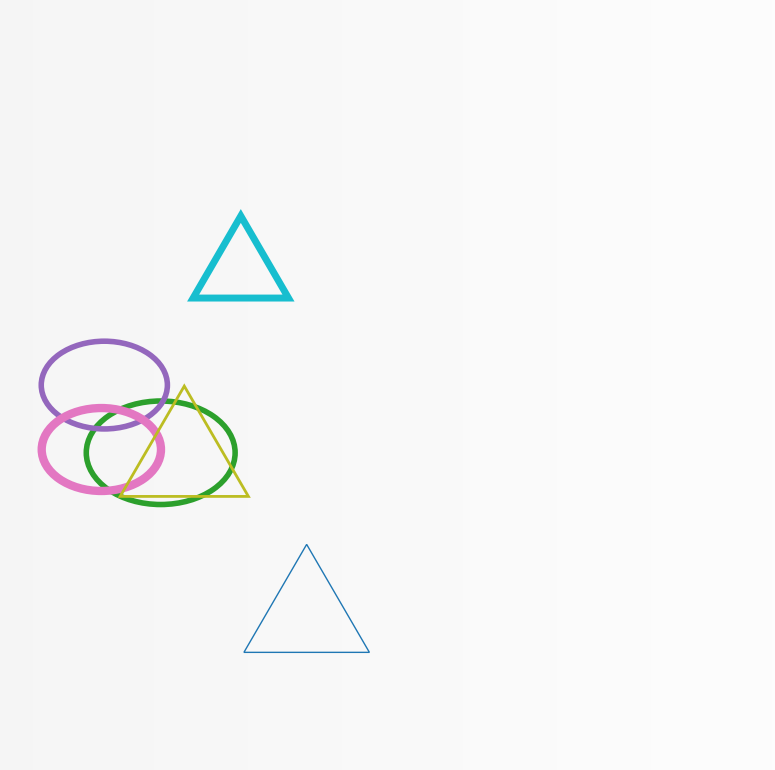[{"shape": "triangle", "thickness": 0.5, "radius": 0.47, "center": [0.396, 0.2]}, {"shape": "oval", "thickness": 2, "radius": 0.48, "center": [0.207, 0.412]}, {"shape": "oval", "thickness": 2, "radius": 0.41, "center": [0.135, 0.5]}, {"shape": "oval", "thickness": 3, "radius": 0.38, "center": [0.131, 0.416]}, {"shape": "triangle", "thickness": 1, "radius": 0.48, "center": [0.238, 0.403]}, {"shape": "triangle", "thickness": 2.5, "radius": 0.36, "center": [0.311, 0.648]}]